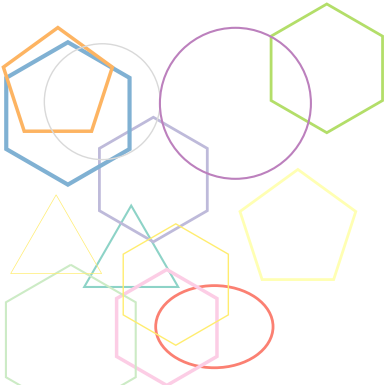[{"shape": "triangle", "thickness": 1.5, "radius": 0.7, "center": [0.341, 0.325]}, {"shape": "pentagon", "thickness": 2, "radius": 0.79, "center": [0.774, 0.402]}, {"shape": "hexagon", "thickness": 2, "radius": 0.81, "center": [0.398, 0.534]}, {"shape": "oval", "thickness": 2, "radius": 0.76, "center": [0.557, 0.151]}, {"shape": "hexagon", "thickness": 3, "radius": 0.92, "center": [0.176, 0.705]}, {"shape": "pentagon", "thickness": 2.5, "radius": 0.74, "center": [0.15, 0.78]}, {"shape": "hexagon", "thickness": 2, "radius": 0.84, "center": [0.849, 0.822]}, {"shape": "hexagon", "thickness": 2.5, "radius": 0.75, "center": [0.433, 0.149]}, {"shape": "circle", "thickness": 1, "radius": 0.75, "center": [0.266, 0.736]}, {"shape": "circle", "thickness": 1.5, "radius": 0.98, "center": [0.611, 0.732]}, {"shape": "hexagon", "thickness": 1.5, "radius": 0.97, "center": [0.184, 0.118]}, {"shape": "triangle", "thickness": 0.5, "radius": 0.68, "center": [0.146, 0.358]}, {"shape": "hexagon", "thickness": 1, "radius": 0.79, "center": [0.457, 0.261]}]